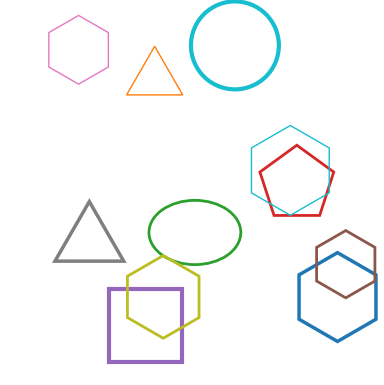[{"shape": "hexagon", "thickness": 2.5, "radius": 0.58, "center": [0.877, 0.228]}, {"shape": "triangle", "thickness": 1, "radius": 0.42, "center": [0.402, 0.796]}, {"shape": "oval", "thickness": 2, "radius": 0.6, "center": [0.506, 0.396]}, {"shape": "pentagon", "thickness": 2, "radius": 0.5, "center": [0.771, 0.522]}, {"shape": "square", "thickness": 3, "radius": 0.48, "center": [0.378, 0.154]}, {"shape": "hexagon", "thickness": 2, "radius": 0.44, "center": [0.898, 0.314]}, {"shape": "hexagon", "thickness": 1, "radius": 0.45, "center": [0.204, 0.871]}, {"shape": "triangle", "thickness": 2.5, "radius": 0.52, "center": [0.232, 0.373]}, {"shape": "hexagon", "thickness": 2, "radius": 0.54, "center": [0.424, 0.229]}, {"shape": "hexagon", "thickness": 1, "radius": 0.58, "center": [0.754, 0.557]}, {"shape": "circle", "thickness": 3, "radius": 0.57, "center": [0.61, 0.882]}]